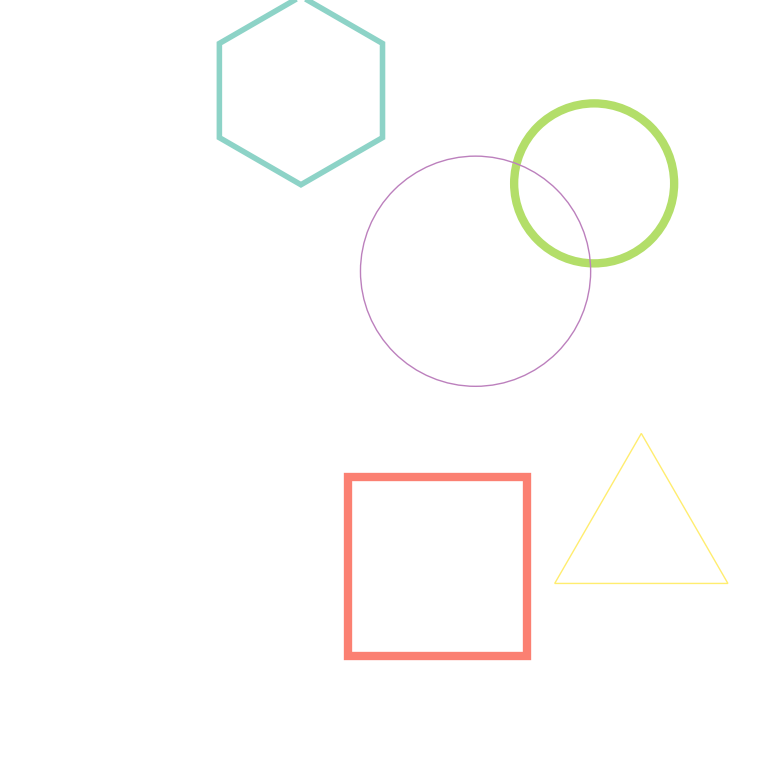[{"shape": "hexagon", "thickness": 2, "radius": 0.61, "center": [0.391, 0.882]}, {"shape": "square", "thickness": 3, "radius": 0.58, "center": [0.568, 0.264]}, {"shape": "circle", "thickness": 3, "radius": 0.52, "center": [0.772, 0.762]}, {"shape": "circle", "thickness": 0.5, "radius": 0.75, "center": [0.618, 0.648]}, {"shape": "triangle", "thickness": 0.5, "radius": 0.65, "center": [0.833, 0.307]}]